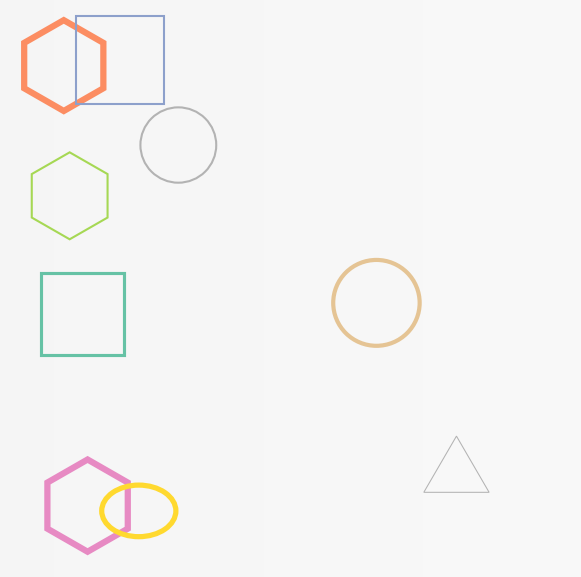[{"shape": "square", "thickness": 1.5, "radius": 0.36, "center": [0.142, 0.456]}, {"shape": "hexagon", "thickness": 3, "radius": 0.39, "center": [0.11, 0.886]}, {"shape": "square", "thickness": 1, "radius": 0.38, "center": [0.207, 0.895]}, {"shape": "hexagon", "thickness": 3, "radius": 0.4, "center": [0.151, 0.124]}, {"shape": "hexagon", "thickness": 1, "radius": 0.38, "center": [0.12, 0.66]}, {"shape": "oval", "thickness": 2.5, "radius": 0.32, "center": [0.239, 0.114]}, {"shape": "circle", "thickness": 2, "radius": 0.37, "center": [0.648, 0.475]}, {"shape": "circle", "thickness": 1, "radius": 0.33, "center": [0.307, 0.748]}, {"shape": "triangle", "thickness": 0.5, "radius": 0.32, "center": [0.785, 0.179]}]